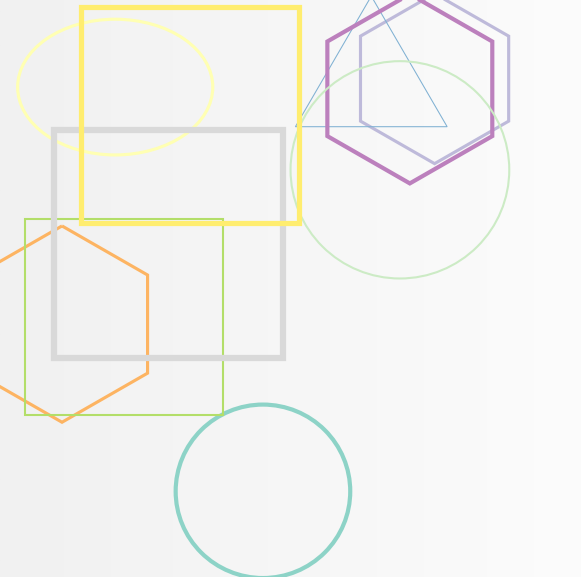[{"shape": "circle", "thickness": 2, "radius": 0.75, "center": [0.452, 0.148]}, {"shape": "oval", "thickness": 1.5, "radius": 0.84, "center": [0.198, 0.848]}, {"shape": "hexagon", "thickness": 1.5, "radius": 0.74, "center": [0.748, 0.863]}, {"shape": "triangle", "thickness": 0.5, "radius": 0.75, "center": [0.639, 0.855]}, {"shape": "hexagon", "thickness": 1.5, "radius": 0.85, "center": [0.107, 0.438]}, {"shape": "square", "thickness": 1, "radius": 0.85, "center": [0.213, 0.451]}, {"shape": "square", "thickness": 3, "radius": 0.99, "center": [0.29, 0.576]}, {"shape": "hexagon", "thickness": 2, "radius": 0.82, "center": [0.705, 0.845]}, {"shape": "circle", "thickness": 1, "radius": 0.94, "center": [0.688, 0.705]}, {"shape": "square", "thickness": 2.5, "radius": 0.94, "center": [0.327, 0.8]}]